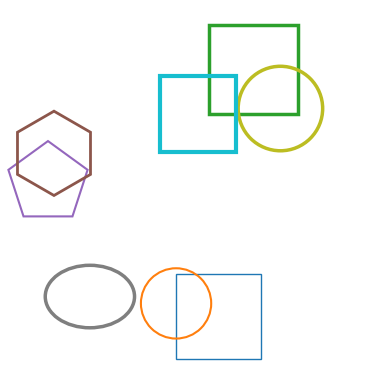[{"shape": "square", "thickness": 1, "radius": 0.55, "center": [0.568, 0.178]}, {"shape": "circle", "thickness": 1.5, "radius": 0.46, "center": [0.457, 0.212]}, {"shape": "square", "thickness": 2.5, "radius": 0.58, "center": [0.659, 0.82]}, {"shape": "pentagon", "thickness": 1.5, "radius": 0.54, "center": [0.125, 0.525]}, {"shape": "hexagon", "thickness": 2, "radius": 0.55, "center": [0.14, 0.602]}, {"shape": "oval", "thickness": 2.5, "radius": 0.58, "center": [0.233, 0.23]}, {"shape": "circle", "thickness": 2.5, "radius": 0.55, "center": [0.728, 0.718]}, {"shape": "square", "thickness": 3, "radius": 0.49, "center": [0.515, 0.704]}]